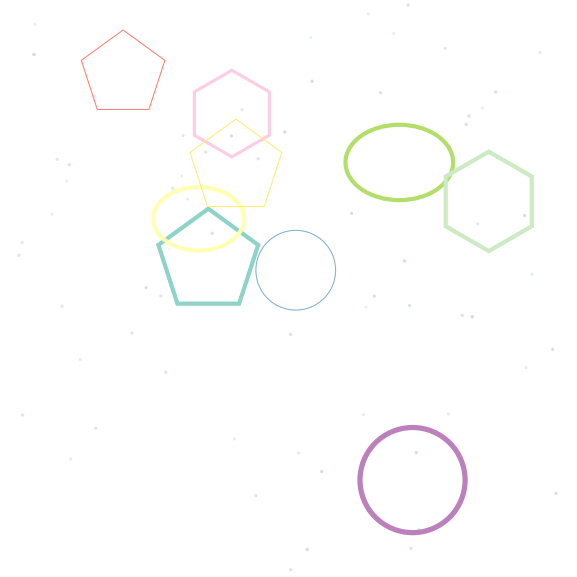[{"shape": "pentagon", "thickness": 2, "radius": 0.45, "center": [0.361, 0.547]}, {"shape": "oval", "thickness": 2, "radius": 0.39, "center": [0.344, 0.62]}, {"shape": "pentagon", "thickness": 0.5, "radius": 0.38, "center": [0.213, 0.871]}, {"shape": "circle", "thickness": 0.5, "radius": 0.35, "center": [0.512, 0.531]}, {"shape": "oval", "thickness": 2, "radius": 0.47, "center": [0.691, 0.718]}, {"shape": "hexagon", "thickness": 1.5, "radius": 0.37, "center": [0.401, 0.803]}, {"shape": "circle", "thickness": 2.5, "radius": 0.46, "center": [0.714, 0.168]}, {"shape": "hexagon", "thickness": 2, "radius": 0.43, "center": [0.846, 0.65]}, {"shape": "pentagon", "thickness": 0.5, "radius": 0.42, "center": [0.408, 0.709]}]